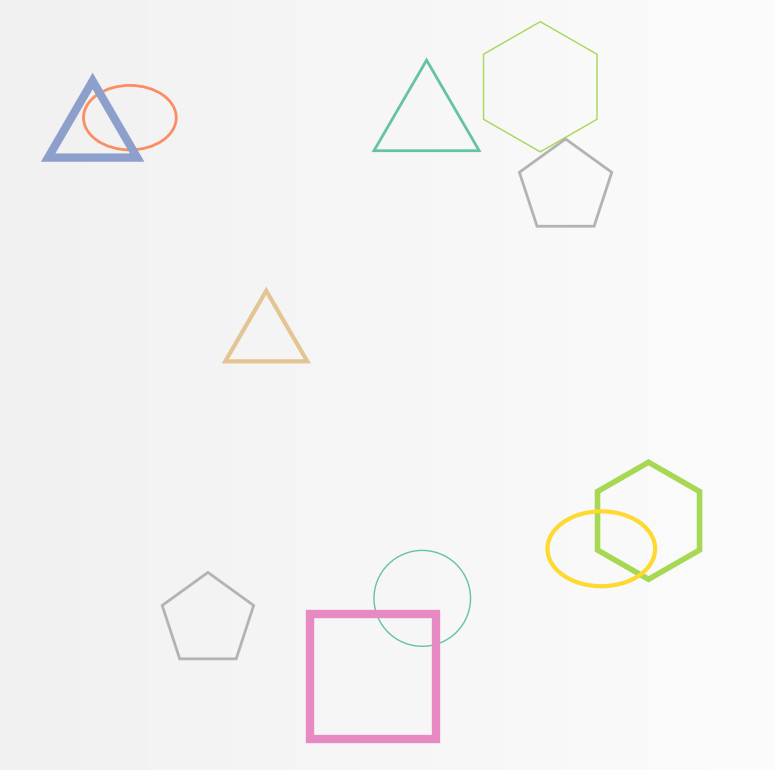[{"shape": "circle", "thickness": 0.5, "radius": 0.31, "center": [0.545, 0.223]}, {"shape": "triangle", "thickness": 1, "radius": 0.39, "center": [0.55, 0.843]}, {"shape": "oval", "thickness": 1, "radius": 0.3, "center": [0.168, 0.847]}, {"shape": "triangle", "thickness": 3, "radius": 0.33, "center": [0.12, 0.828]}, {"shape": "square", "thickness": 3, "radius": 0.41, "center": [0.481, 0.121]}, {"shape": "hexagon", "thickness": 2, "radius": 0.38, "center": [0.837, 0.324]}, {"shape": "hexagon", "thickness": 0.5, "radius": 0.42, "center": [0.697, 0.887]}, {"shape": "oval", "thickness": 1.5, "radius": 0.35, "center": [0.776, 0.287]}, {"shape": "triangle", "thickness": 1.5, "radius": 0.31, "center": [0.344, 0.561]}, {"shape": "pentagon", "thickness": 1, "radius": 0.31, "center": [0.73, 0.757]}, {"shape": "pentagon", "thickness": 1, "radius": 0.31, "center": [0.268, 0.195]}]